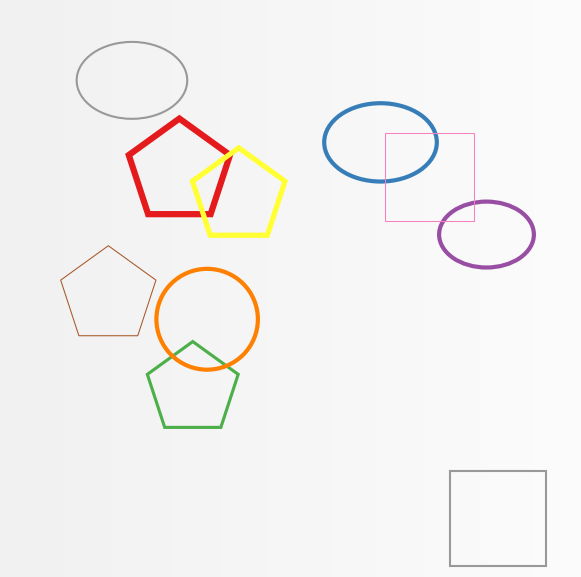[{"shape": "pentagon", "thickness": 3, "radius": 0.46, "center": [0.309, 0.702]}, {"shape": "oval", "thickness": 2, "radius": 0.48, "center": [0.655, 0.753]}, {"shape": "pentagon", "thickness": 1.5, "radius": 0.41, "center": [0.332, 0.326]}, {"shape": "oval", "thickness": 2, "radius": 0.41, "center": [0.837, 0.593]}, {"shape": "circle", "thickness": 2, "radius": 0.44, "center": [0.356, 0.446]}, {"shape": "pentagon", "thickness": 2.5, "radius": 0.42, "center": [0.411, 0.659]}, {"shape": "pentagon", "thickness": 0.5, "radius": 0.43, "center": [0.186, 0.487]}, {"shape": "square", "thickness": 0.5, "radius": 0.38, "center": [0.739, 0.693]}, {"shape": "oval", "thickness": 1, "radius": 0.48, "center": [0.227, 0.86]}, {"shape": "square", "thickness": 1, "radius": 0.41, "center": [0.857, 0.101]}]